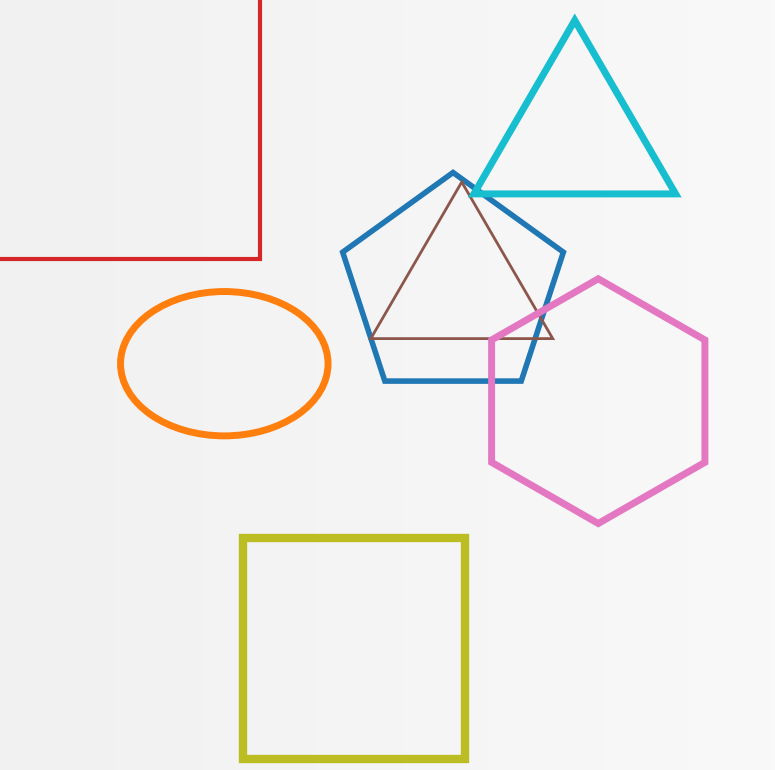[{"shape": "pentagon", "thickness": 2, "radius": 0.75, "center": [0.585, 0.626]}, {"shape": "oval", "thickness": 2.5, "radius": 0.67, "center": [0.289, 0.528]}, {"shape": "square", "thickness": 1.5, "radius": 0.96, "center": [0.145, 0.855]}, {"shape": "triangle", "thickness": 1, "radius": 0.68, "center": [0.596, 0.628]}, {"shape": "hexagon", "thickness": 2.5, "radius": 0.79, "center": [0.772, 0.479]}, {"shape": "square", "thickness": 3, "radius": 0.72, "center": [0.457, 0.157]}, {"shape": "triangle", "thickness": 2.5, "radius": 0.75, "center": [0.742, 0.823]}]